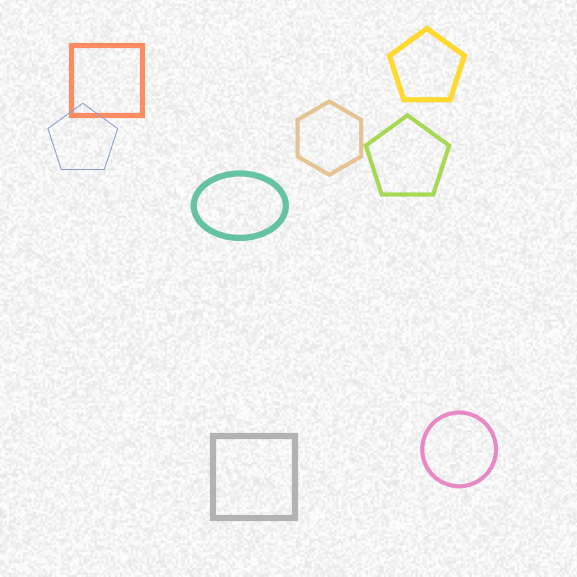[{"shape": "oval", "thickness": 3, "radius": 0.4, "center": [0.415, 0.643]}, {"shape": "square", "thickness": 2.5, "radius": 0.31, "center": [0.184, 0.861]}, {"shape": "pentagon", "thickness": 0.5, "radius": 0.32, "center": [0.143, 0.757]}, {"shape": "circle", "thickness": 2, "radius": 0.32, "center": [0.795, 0.221]}, {"shape": "pentagon", "thickness": 2, "radius": 0.38, "center": [0.706, 0.724]}, {"shape": "pentagon", "thickness": 2.5, "radius": 0.34, "center": [0.739, 0.882]}, {"shape": "hexagon", "thickness": 2, "radius": 0.32, "center": [0.57, 0.76]}, {"shape": "square", "thickness": 3, "radius": 0.36, "center": [0.44, 0.173]}]